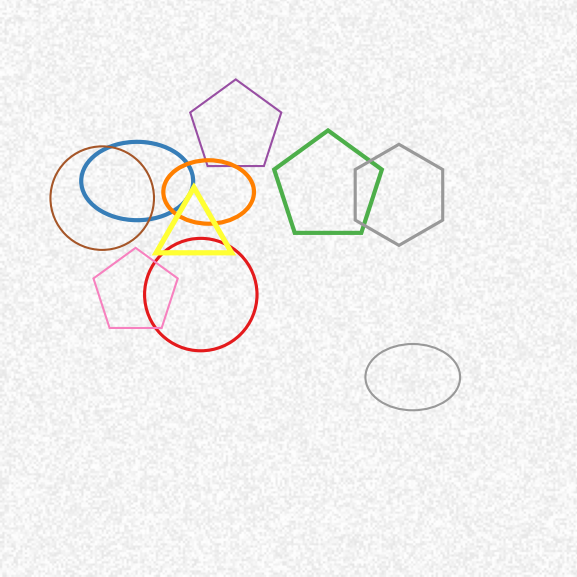[{"shape": "circle", "thickness": 1.5, "radius": 0.49, "center": [0.348, 0.489]}, {"shape": "oval", "thickness": 2, "radius": 0.48, "center": [0.238, 0.686]}, {"shape": "pentagon", "thickness": 2, "radius": 0.49, "center": [0.568, 0.675]}, {"shape": "pentagon", "thickness": 1, "radius": 0.41, "center": [0.408, 0.779]}, {"shape": "oval", "thickness": 2, "radius": 0.39, "center": [0.361, 0.667]}, {"shape": "triangle", "thickness": 2.5, "radius": 0.38, "center": [0.336, 0.599]}, {"shape": "circle", "thickness": 1, "radius": 0.45, "center": [0.177, 0.656]}, {"shape": "pentagon", "thickness": 1, "radius": 0.38, "center": [0.235, 0.493]}, {"shape": "hexagon", "thickness": 1.5, "radius": 0.44, "center": [0.691, 0.662]}, {"shape": "oval", "thickness": 1, "radius": 0.41, "center": [0.715, 0.346]}]